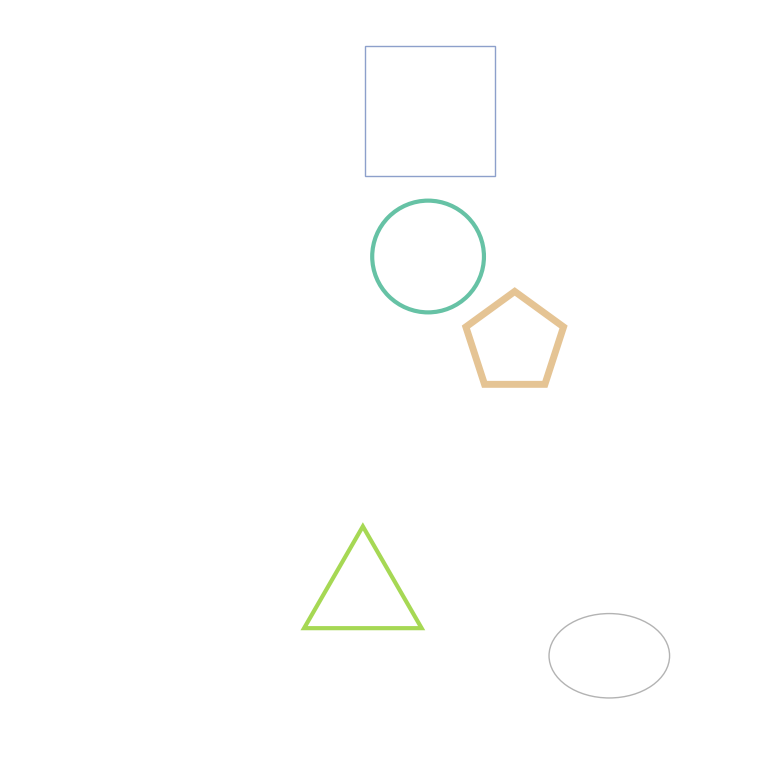[{"shape": "circle", "thickness": 1.5, "radius": 0.36, "center": [0.556, 0.667]}, {"shape": "square", "thickness": 0.5, "radius": 0.42, "center": [0.558, 0.856]}, {"shape": "triangle", "thickness": 1.5, "radius": 0.44, "center": [0.471, 0.228]}, {"shape": "pentagon", "thickness": 2.5, "radius": 0.33, "center": [0.668, 0.555]}, {"shape": "oval", "thickness": 0.5, "radius": 0.39, "center": [0.791, 0.148]}]